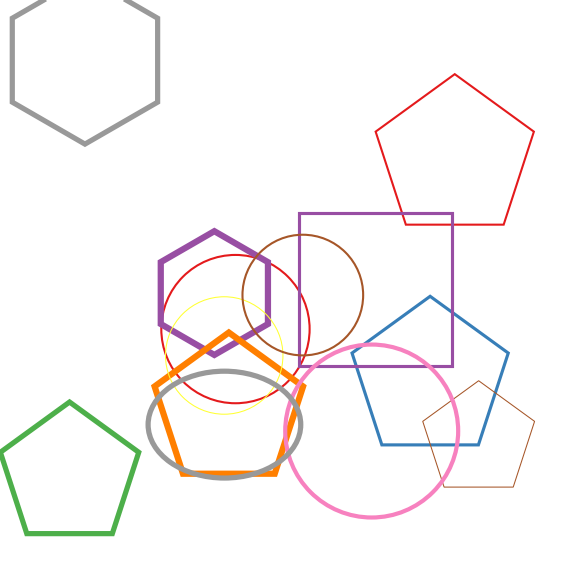[{"shape": "pentagon", "thickness": 1, "radius": 0.72, "center": [0.787, 0.727]}, {"shape": "circle", "thickness": 1, "radius": 0.64, "center": [0.408, 0.429]}, {"shape": "pentagon", "thickness": 1.5, "radius": 0.71, "center": [0.745, 0.344]}, {"shape": "pentagon", "thickness": 2.5, "radius": 0.63, "center": [0.12, 0.177]}, {"shape": "square", "thickness": 1.5, "radius": 0.66, "center": [0.65, 0.498]}, {"shape": "hexagon", "thickness": 3, "radius": 0.54, "center": [0.371, 0.492]}, {"shape": "pentagon", "thickness": 3, "radius": 0.68, "center": [0.396, 0.288]}, {"shape": "circle", "thickness": 0.5, "radius": 0.51, "center": [0.388, 0.384]}, {"shape": "pentagon", "thickness": 0.5, "radius": 0.51, "center": [0.829, 0.238]}, {"shape": "circle", "thickness": 1, "radius": 0.52, "center": [0.524, 0.488]}, {"shape": "circle", "thickness": 2, "radius": 0.75, "center": [0.644, 0.253]}, {"shape": "oval", "thickness": 2.5, "radius": 0.66, "center": [0.389, 0.264]}, {"shape": "hexagon", "thickness": 2.5, "radius": 0.73, "center": [0.147, 0.895]}]